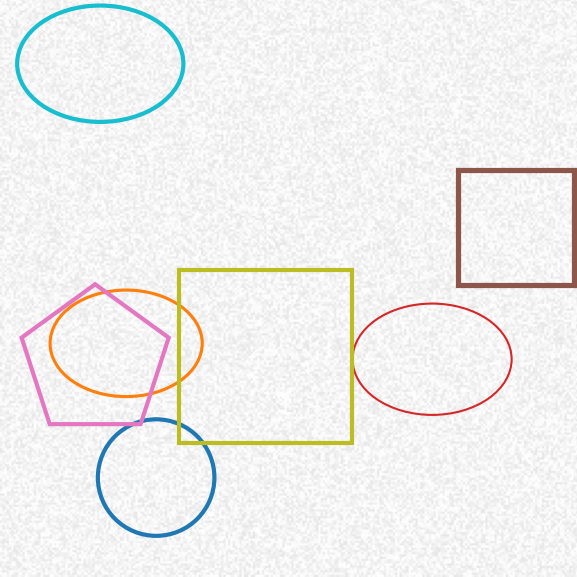[{"shape": "circle", "thickness": 2, "radius": 0.5, "center": [0.27, 0.172]}, {"shape": "oval", "thickness": 1.5, "radius": 0.66, "center": [0.218, 0.405]}, {"shape": "oval", "thickness": 1, "radius": 0.69, "center": [0.748, 0.377]}, {"shape": "square", "thickness": 2.5, "radius": 0.5, "center": [0.894, 0.605]}, {"shape": "pentagon", "thickness": 2, "radius": 0.67, "center": [0.165, 0.373]}, {"shape": "square", "thickness": 2, "radius": 0.75, "center": [0.46, 0.382]}, {"shape": "oval", "thickness": 2, "radius": 0.72, "center": [0.174, 0.889]}]